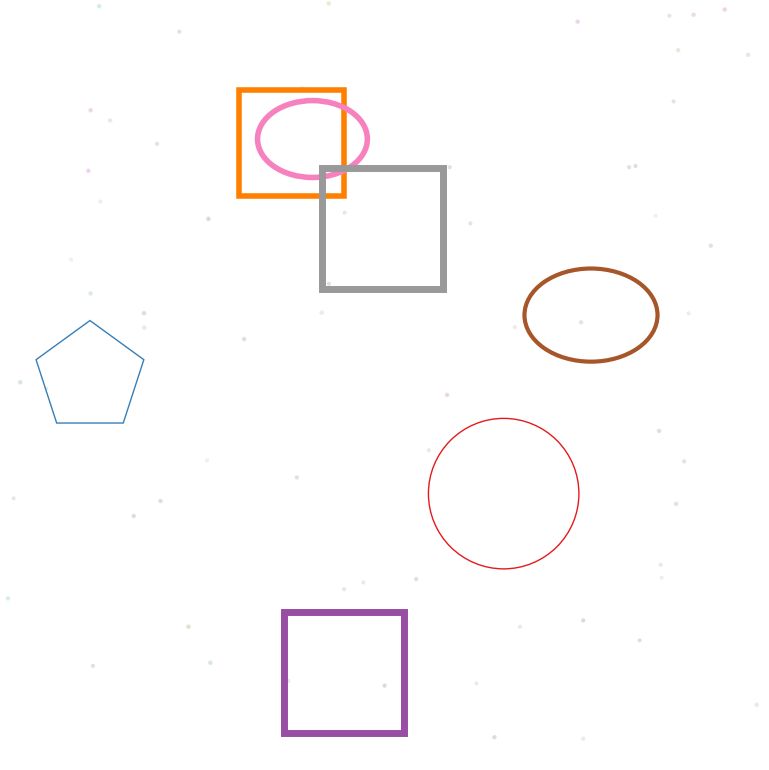[{"shape": "circle", "thickness": 0.5, "radius": 0.49, "center": [0.654, 0.359]}, {"shape": "pentagon", "thickness": 0.5, "radius": 0.37, "center": [0.117, 0.51]}, {"shape": "square", "thickness": 2.5, "radius": 0.39, "center": [0.447, 0.126]}, {"shape": "square", "thickness": 2, "radius": 0.34, "center": [0.379, 0.814]}, {"shape": "oval", "thickness": 1.5, "radius": 0.43, "center": [0.768, 0.591]}, {"shape": "oval", "thickness": 2, "radius": 0.36, "center": [0.406, 0.819]}, {"shape": "square", "thickness": 2.5, "radius": 0.39, "center": [0.497, 0.703]}]